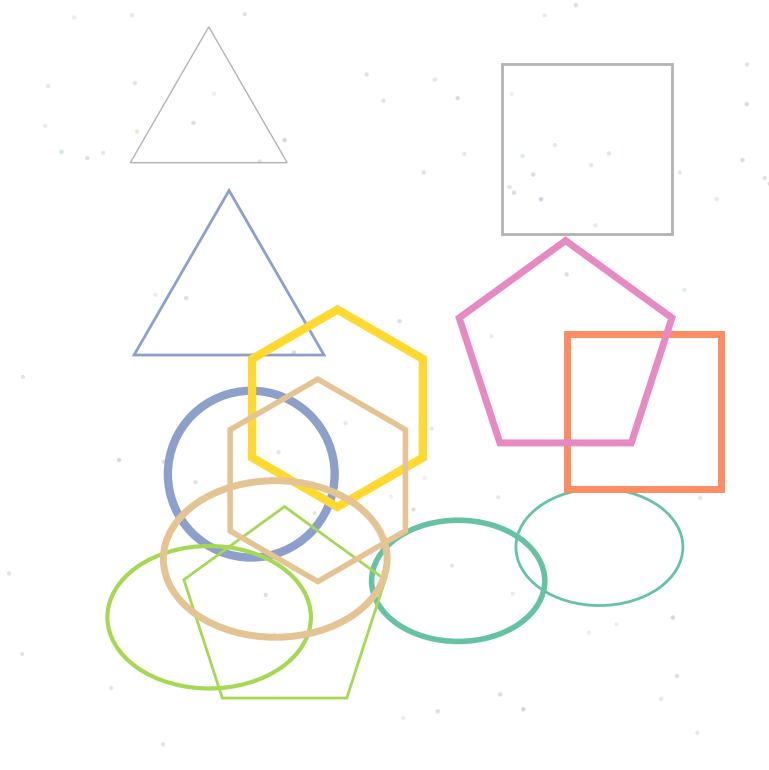[{"shape": "oval", "thickness": 1, "radius": 0.54, "center": [0.778, 0.289]}, {"shape": "oval", "thickness": 2, "radius": 0.56, "center": [0.595, 0.246]}, {"shape": "square", "thickness": 2.5, "radius": 0.5, "center": [0.837, 0.466]}, {"shape": "triangle", "thickness": 1, "radius": 0.71, "center": [0.297, 0.61]}, {"shape": "circle", "thickness": 3, "radius": 0.54, "center": [0.326, 0.384]}, {"shape": "pentagon", "thickness": 2.5, "radius": 0.73, "center": [0.735, 0.542]}, {"shape": "oval", "thickness": 1.5, "radius": 0.66, "center": [0.272, 0.198]}, {"shape": "pentagon", "thickness": 1, "radius": 0.69, "center": [0.37, 0.205]}, {"shape": "hexagon", "thickness": 3, "radius": 0.64, "center": [0.438, 0.47]}, {"shape": "oval", "thickness": 2.5, "radius": 0.73, "center": [0.357, 0.274]}, {"shape": "hexagon", "thickness": 2, "radius": 0.66, "center": [0.413, 0.376]}, {"shape": "square", "thickness": 1, "radius": 0.55, "center": [0.762, 0.806]}, {"shape": "triangle", "thickness": 0.5, "radius": 0.59, "center": [0.271, 0.848]}]